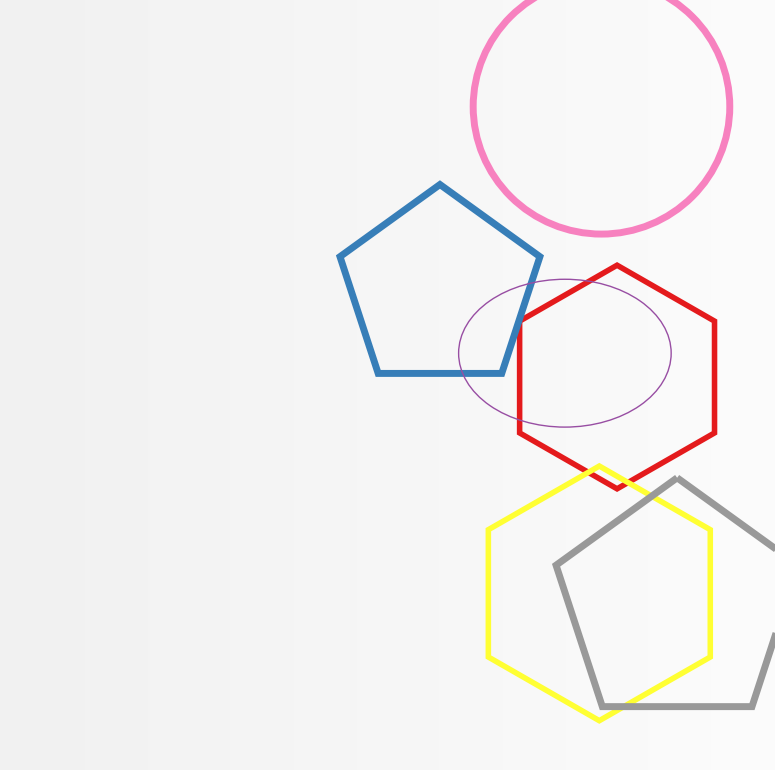[{"shape": "hexagon", "thickness": 2, "radius": 0.73, "center": [0.796, 0.51]}, {"shape": "pentagon", "thickness": 2.5, "radius": 0.68, "center": [0.568, 0.625]}, {"shape": "oval", "thickness": 0.5, "radius": 0.69, "center": [0.729, 0.541]}, {"shape": "hexagon", "thickness": 2, "radius": 0.83, "center": [0.773, 0.229]}, {"shape": "circle", "thickness": 2.5, "radius": 0.83, "center": [0.776, 0.862]}, {"shape": "pentagon", "thickness": 2.5, "radius": 0.82, "center": [0.874, 0.215]}]